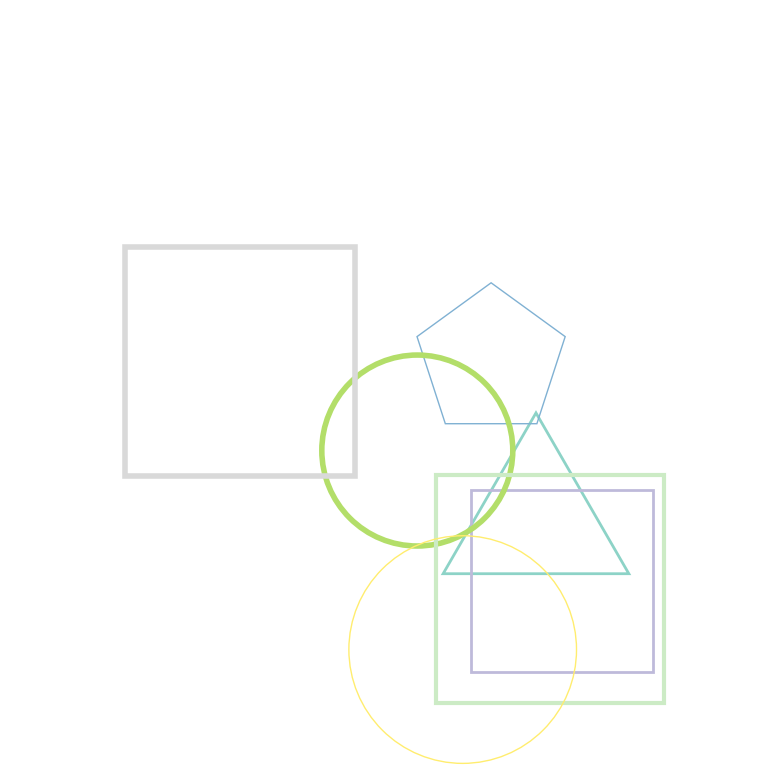[{"shape": "triangle", "thickness": 1, "radius": 0.7, "center": [0.696, 0.325]}, {"shape": "square", "thickness": 1, "radius": 0.59, "center": [0.729, 0.245]}, {"shape": "pentagon", "thickness": 0.5, "radius": 0.51, "center": [0.638, 0.532]}, {"shape": "circle", "thickness": 2, "radius": 0.62, "center": [0.542, 0.415]}, {"shape": "square", "thickness": 2, "radius": 0.74, "center": [0.312, 0.53]}, {"shape": "square", "thickness": 1.5, "radius": 0.74, "center": [0.714, 0.235]}, {"shape": "circle", "thickness": 0.5, "radius": 0.74, "center": [0.601, 0.156]}]